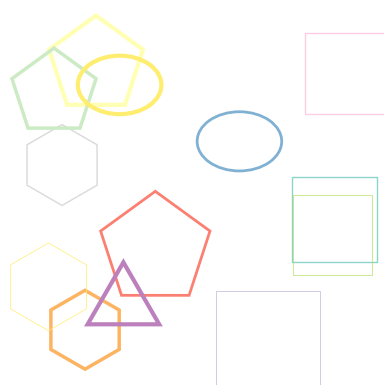[{"shape": "square", "thickness": 1, "radius": 0.55, "center": [0.868, 0.43]}, {"shape": "pentagon", "thickness": 3, "radius": 0.64, "center": [0.249, 0.831]}, {"shape": "square", "thickness": 0.5, "radius": 0.67, "center": [0.696, 0.11]}, {"shape": "pentagon", "thickness": 2, "radius": 0.75, "center": [0.403, 0.354]}, {"shape": "oval", "thickness": 2, "radius": 0.55, "center": [0.622, 0.633]}, {"shape": "hexagon", "thickness": 2.5, "radius": 0.51, "center": [0.221, 0.144]}, {"shape": "square", "thickness": 0.5, "radius": 0.52, "center": [0.863, 0.389]}, {"shape": "square", "thickness": 1, "radius": 0.53, "center": [0.898, 0.809]}, {"shape": "hexagon", "thickness": 1, "radius": 0.53, "center": [0.161, 0.571]}, {"shape": "triangle", "thickness": 3, "radius": 0.54, "center": [0.321, 0.211]}, {"shape": "pentagon", "thickness": 2.5, "radius": 0.57, "center": [0.14, 0.76]}, {"shape": "hexagon", "thickness": 0.5, "radius": 0.57, "center": [0.126, 0.255]}, {"shape": "oval", "thickness": 3, "radius": 0.54, "center": [0.311, 0.779]}]